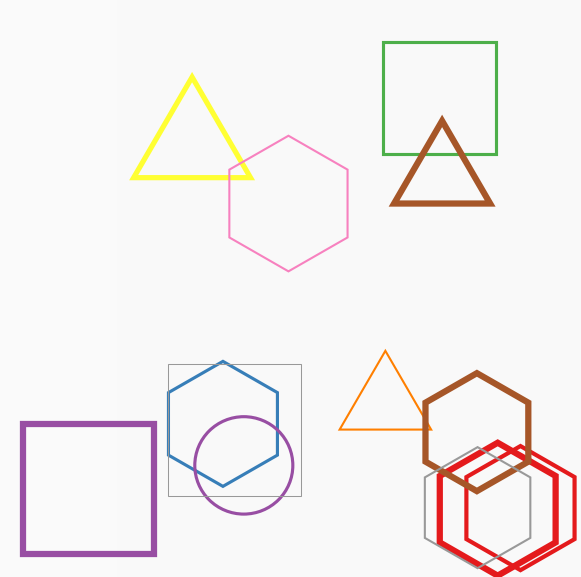[{"shape": "hexagon", "thickness": 3, "radius": 0.58, "center": [0.856, 0.117]}, {"shape": "hexagon", "thickness": 2, "radius": 0.54, "center": [0.895, 0.119]}, {"shape": "hexagon", "thickness": 1.5, "radius": 0.54, "center": [0.384, 0.265]}, {"shape": "square", "thickness": 1.5, "radius": 0.49, "center": [0.756, 0.829]}, {"shape": "circle", "thickness": 1.5, "radius": 0.42, "center": [0.419, 0.193]}, {"shape": "square", "thickness": 3, "radius": 0.56, "center": [0.152, 0.152]}, {"shape": "triangle", "thickness": 1, "radius": 0.45, "center": [0.663, 0.301]}, {"shape": "triangle", "thickness": 2.5, "radius": 0.58, "center": [0.33, 0.75]}, {"shape": "triangle", "thickness": 3, "radius": 0.48, "center": [0.761, 0.694]}, {"shape": "hexagon", "thickness": 3, "radius": 0.51, "center": [0.82, 0.251]}, {"shape": "hexagon", "thickness": 1, "radius": 0.59, "center": [0.496, 0.647]}, {"shape": "square", "thickness": 0.5, "radius": 0.57, "center": [0.403, 0.254]}, {"shape": "hexagon", "thickness": 1, "radius": 0.52, "center": [0.822, 0.12]}]